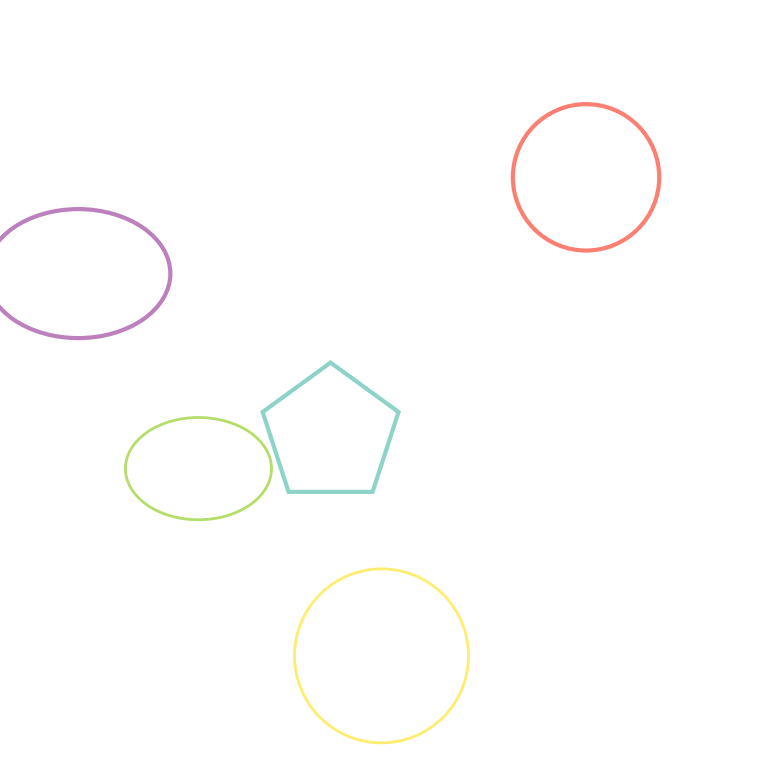[{"shape": "pentagon", "thickness": 1.5, "radius": 0.46, "center": [0.429, 0.436]}, {"shape": "circle", "thickness": 1.5, "radius": 0.48, "center": [0.761, 0.77]}, {"shape": "oval", "thickness": 1, "radius": 0.47, "center": [0.258, 0.391]}, {"shape": "oval", "thickness": 1.5, "radius": 0.6, "center": [0.102, 0.645]}, {"shape": "circle", "thickness": 1, "radius": 0.56, "center": [0.495, 0.148]}]